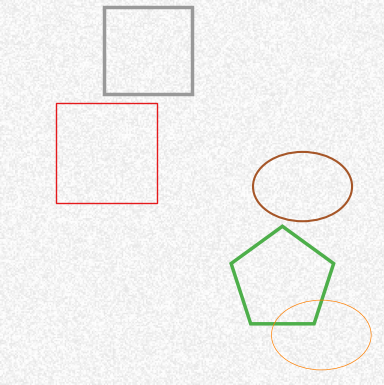[{"shape": "square", "thickness": 1, "radius": 0.65, "center": [0.277, 0.602]}, {"shape": "pentagon", "thickness": 2.5, "radius": 0.7, "center": [0.733, 0.272]}, {"shape": "oval", "thickness": 0.5, "radius": 0.65, "center": [0.835, 0.13]}, {"shape": "oval", "thickness": 1.5, "radius": 0.64, "center": [0.786, 0.515]}, {"shape": "square", "thickness": 2.5, "radius": 0.57, "center": [0.385, 0.869]}]